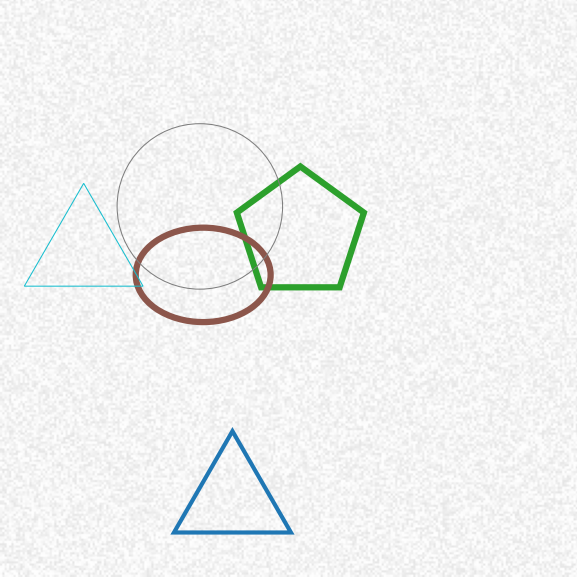[{"shape": "triangle", "thickness": 2, "radius": 0.58, "center": [0.403, 0.136]}, {"shape": "pentagon", "thickness": 3, "radius": 0.58, "center": [0.52, 0.595]}, {"shape": "oval", "thickness": 3, "radius": 0.58, "center": [0.352, 0.523]}, {"shape": "circle", "thickness": 0.5, "radius": 0.72, "center": [0.346, 0.642]}, {"shape": "triangle", "thickness": 0.5, "radius": 0.59, "center": [0.145, 0.563]}]